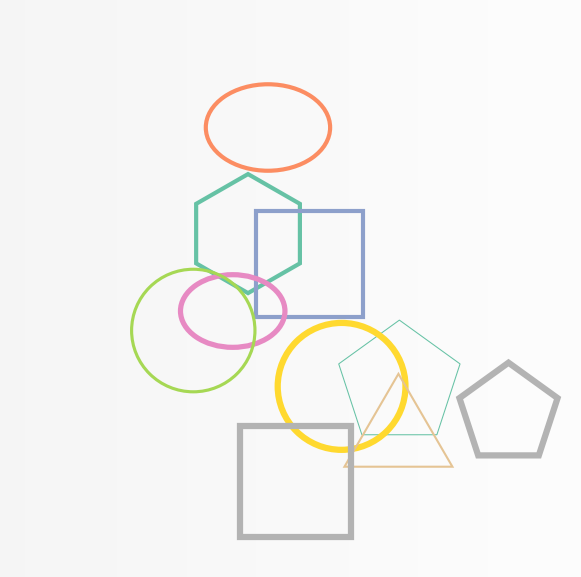[{"shape": "pentagon", "thickness": 0.5, "radius": 0.55, "center": [0.687, 0.335]}, {"shape": "hexagon", "thickness": 2, "radius": 0.52, "center": [0.427, 0.595]}, {"shape": "oval", "thickness": 2, "radius": 0.53, "center": [0.461, 0.778]}, {"shape": "square", "thickness": 2, "radius": 0.46, "center": [0.532, 0.542]}, {"shape": "oval", "thickness": 2.5, "radius": 0.45, "center": [0.4, 0.461]}, {"shape": "circle", "thickness": 1.5, "radius": 0.53, "center": [0.333, 0.427]}, {"shape": "circle", "thickness": 3, "radius": 0.55, "center": [0.588, 0.33]}, {"shape": "triangle", "thickness": 1, "radius": 0.54, "center": [0.685, 0.245]}, {"shape": "square", "thickness": 3, "radius": 0.48, "center": [0.509, 0.166]}, {"shape": "pentagon", "thickness": 3, "radius": 0.44, "center": [0.875, 0.282]}]